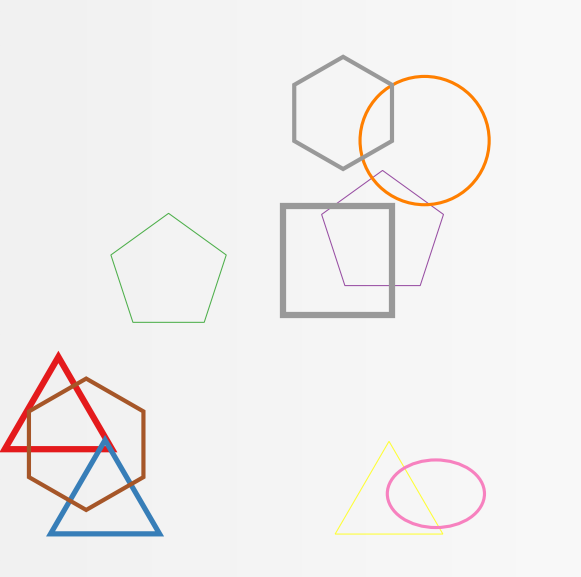[{"shape": "triangle", "thickness": 3, "radius": 0.53, "center": [0.1, 0.275]}, {"shape": "triangle", "thickness": 2.5, "radius": 0.54, "center": [0.181, 0.129]}, {"shape": "pentagon", "thickness": 0.5, "radius": 0.52, "center": [0.29, 0.525]}, {"shape": "pentagon", "thickness": 0.5, "radius": 0.55, "center": [0.658, 0.594]}, {"shape": "circle", "thickness": 1.5, "radius": 0.56, "center": [0.731, 0.756]}, {"shape": "triangle", "thickness": 0.5, "radius": 0.54, "center": [0.669, 0.128]}, {"shape": "hexagon", "thickness": 2, "radius": 0.57, "center": [0.148, 0.23]}, {"shape": "oval", "thickness": 1.5, "radius": 0.42, "center": [0.75, 0.144]}, {"shape": "hexagon", "thickness": 2, "radius": 0.49, "center": [0.59, 0.804]}, {"shape": "square", "thickness": 3, "radius": 0.47, "center": [0.58, 0.548]}]